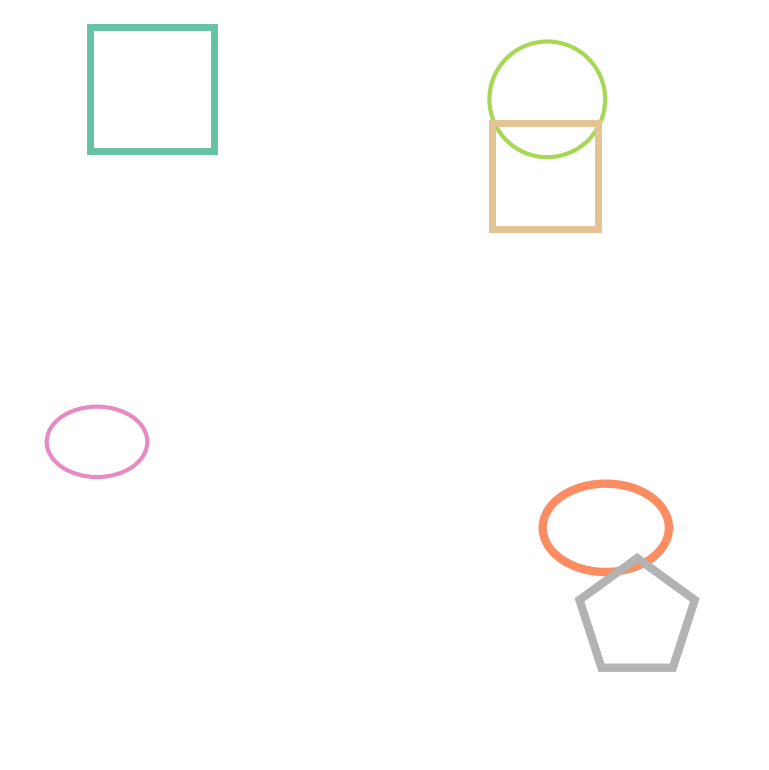[{"shape": "square", "thickness": 2.5, "radius": 0.4, "center": [0.198, 0.884]}, {"shape": "oval", "thickness": 3, "radius": 0.41, "center": [0.787, 0.315]}, {"shape": "oval", "thickness": 1.5, "radius": 0.33, "center": [0.126, 0.426]}, {"shape": "circle", "thickness": 1.5, "radius": 0.38, "center": [0.711, 0.871]}, {"shape": "square", "thickness": 2.5, "radius": 0.34, "center": [0.708, 0.771]}, {"shape": "pentagon", "thickness": 3, "radius": 0.39, "center": [0.827, 0.197]}]